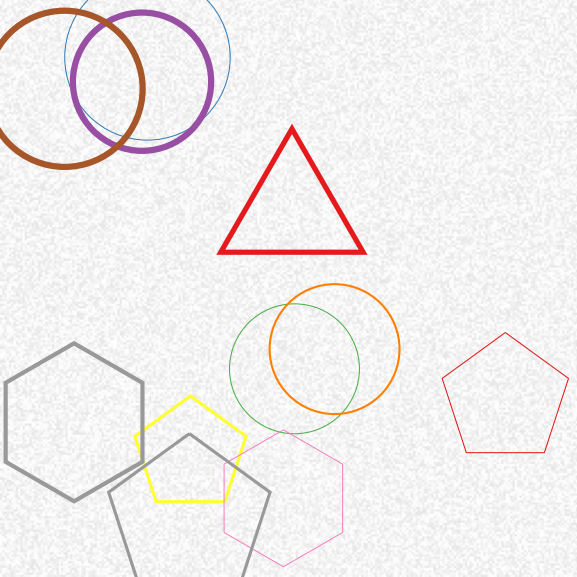[{"shape": "triangle", "thickness": 2.5, "radius": 0.71, "center": [0.506, 0.634]}, {"shape": "pentagon", "thickness": 0.5, "radius": 0.57, "center": [0.875, 0.308]}, {"shape": "circle", "thickness": 0.5, "radius": 0.72, "center": [0.255, 0.9]}, {"shape": "circle", "thickness": 0.5, "radius": 0.56, "center": [0.51, 0.361]}, {"shape": "circle", "thickness": 3, "radius": 0.6, "center": [0.246, 0.858]}, {"shape": "circle", "thickness": 1, "radius": 0.56, "center": [0.579, 0.395]}, {"shape": "pentagon", "thickness": 1.5, "radius": 0.51, "center": [0.33, 0.212]}, {"shape": "circle", "thickness": 3, "radius": 0.68, "center": [0.112, 0.845]}, {"shape": "hexagon", "thickness": 0.5, "radius": 0.59, "center": [0.491, 0.136]}, {"shape": "hexagon", "thickness": 2, "radius": 0.68, "center": [0.128, 0.268]}, {"shape": "pentagon", "thickness": 1.5, "radius": 0.73, "center": [0.328, 0.101]}]